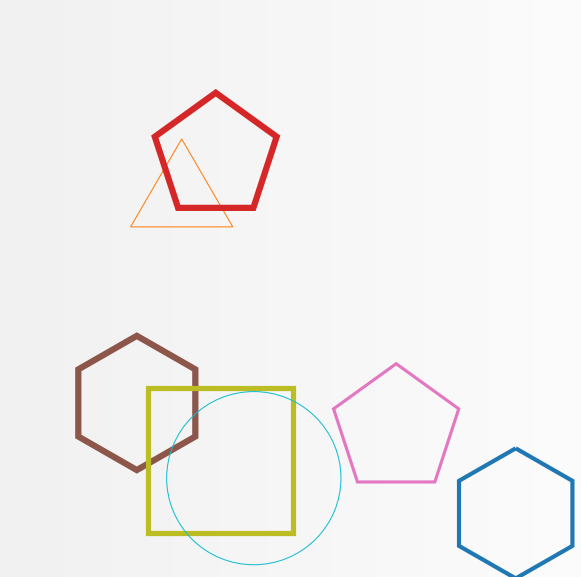[{"shape": "hexagon", "thickness": 2, "radius": 0.56, "center": [0.887, 0.11]}, {"shape": "triangle", "thickness": 0.5, "radius": 0.51, "center": [0.313, 0.657]}, {"shape": "pentagon", "thickness": 3, "radius": 0.55, "center": [0.371, 0.728]}, {"shape": "hexagon", "thickness": 3, "radius": 0.58, "center": [0.235, 0.301]}, {"shape": "pentagon", "thickness": 1.5, "radius": 0.57, "center": [0.682, 0.256]}, {"shape": "square", "thickness": 2.5, "radius": 0.63, "center": [0.379, 0.202]}, {"shape": "circle", "thickness": 0.5, "radius": 0.75, "center": [0.437, 0.171]}]